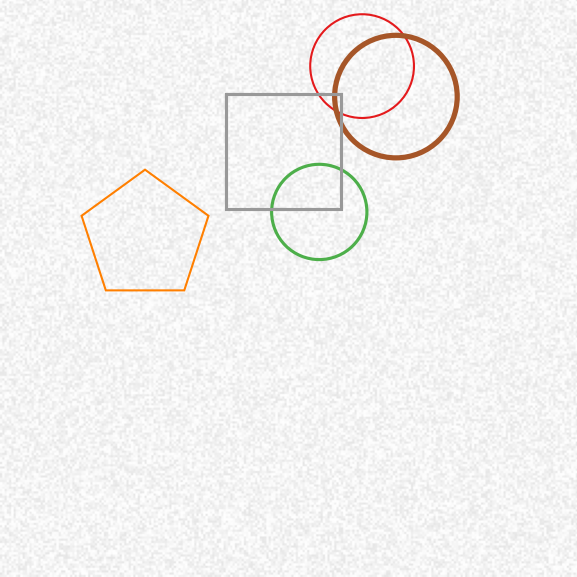[{"shape": "circle", "thickness": 1, "radius": 0.45, "center": [0.627, 0.885]}, {"shape": "circle", "thickness": 1.5, "radius": 0.41, "center": [0.553, 0.632]}, {"shape": "pentagon", "thickness": 1, "radius": 0.58, "center": [0.251, 0.59]}, {"shape": "circle", "thickness": 2.5, "radius": 0.53, "center": [0.686, 0.832]}, {"shape": "square", "thickness": 1.5, "radius": 0.5, "center": [0.491, 0.737]}]